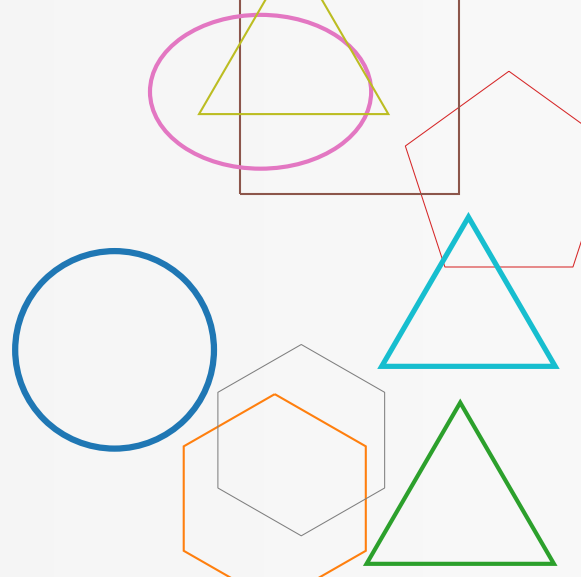[{"shape": "circle", "thickness": 3, "radius": 0.85, "center": [0.197, 0.393]}, {"shape": "hexagon", "thickness": 1, "radius": 0.9, "center": [0.473, 0.136]}, {"shape": "triangle", "thickness": 2, "radius": 0.93, "center": [0.792, 0.116]}, {"shape": "pentagon", "thickness": 0.5, "radius": 0.94, "center": [0.876, 0.688]}, {"shape": "square", "thickness": 1, "radius": 0.94, "center": [0.6, 0.852]}, {"shape": "oval", "thickness": 2, "radius": 0.95, "center": [0.448, 0.84]}, {"shape": "hexagon", "thickness": 0.5, "radius": 0.83, "center": [0.518, 0.237]}, {"shape": "triangle", "thickness": 1, "radius": 0.94, "center": [0.505, 0.896]}, {"shape": "triangle", "thickness": 2.5, "radius": 0.86, "center": [0.806, 0.451]}]